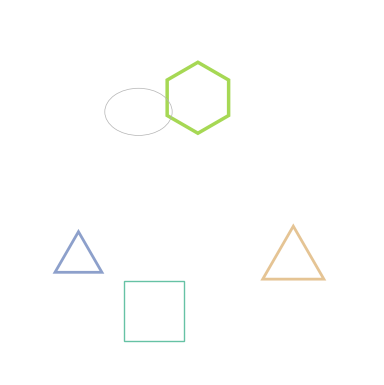[{"shape": "square", "thickness": 1, "radius": 0.39, "center": [0.401, 0.193]}, {"shape": "triangle", "thickness": 2, "radius": 0.35, "center": [0.204, 0.328]}, {"shape": "hexagon", "thickness": 2.5, "radius": 0.46, "center": [0.514, 0.746]}, {"shape": "triangle", "thickness": 2, "radius": 0.46, "center": [0.762, 0.321]}, {"shape": "oval", "thickness": 0.5, "radius": 0.44, "center": [0.36, 0.709]}]